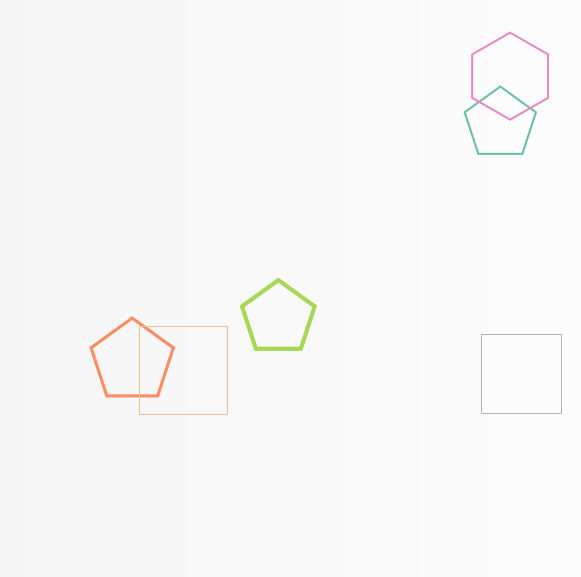[{"shape": "pentagon", "thickness": 1, "radius": 0.32, "center": [0.861, 0.785]}, {"shape": "pentagon", "thickness": 1.5, "radius": 0.37, "center": [0.227, 0.374]}, {"shape": "hexagon", "thickness": 1, "radius": 0.38, "center": [0.878, 0.867]}, {"shape": "pentagon", "thickness": 2, "radius": 0.33, "center": [0.479, 0.448]}, {"shape": "square", "thickness": 0.5, "radius": 0.38, "center": [0.315, 0.359]}, {"shape": "square", "thickness": 0.5, "radius": 0.34, "center": [0.896, 0.352]}]